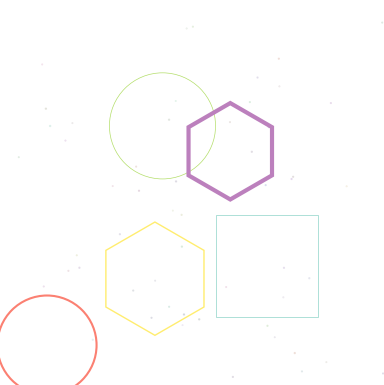[{"shape": "square", "thickness": 0.5, "radius": 0.66, "center": [0.693, 0.309]}, {"shape": "circle", "thickness": 1.5, "radius": 0.64, "center": [0.122, 0.104]}, {"shape": "circle", "thickness": 0.5, "radius": 0.69, "center": [0.422, 0.673]}, {"shape": "hexagon", "thickness": 3, "radius": 0.63, "center": [0.598, 0.607]}, {"shape": "hexagon", "thickness": 1, "radius": 0.74, "center": [0.402, 0.276]}]